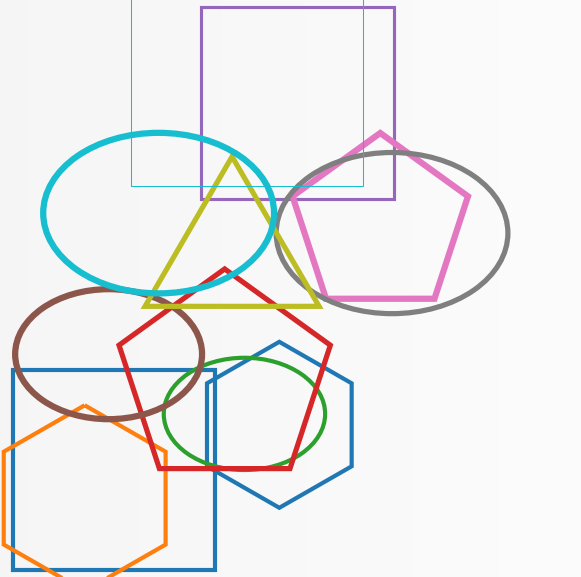[{"shape": "hexagon", "thickness": 2, "radius": 0.72, "center": [0.481, 0.264]}, {"shape": "square", "thickness": 2, "radius": 0.87, "center": [0.196, 0.185]}, {"shape": "hexagon", "thickness": 2, "radius": 0.8, "center": [0.146, 0.137]}, {"shape": "oval", "thickness": 2, "radius": 0.69, "center": [0.421, 0.282]}, {"shape": "pentagon", "thickness": 2.5, "radius": 0.96, "center": [0.387, 0.342]}, {"shape": "square", "thickness": 1.5, "radius": 0.83, "center": [0.512, 0.821]}, {"shape": "oval", "thickness": 3, "radius": 0.8, "center": [0.187, 0.386]}, {"shape": "pentagon", "thickness": 3, "radius": 0.79, "center": [0.654, 0.61]}, {"shape": "oval", "thickness": 2.5, "radius": 1.0, "center": [0.674, 0.596]}, {"shape": "triangle", "thickness": 2.5, "radius": 0.86, "center": [0.399, 0.555]}, {"shape": "oval", "thickness": 3, "radius": 0.99, "center": [0.273, 0.63]}, {"shape": "square", "thickness": 0.5, "radius": 0.99, "center": [0.425, 0.876]}]